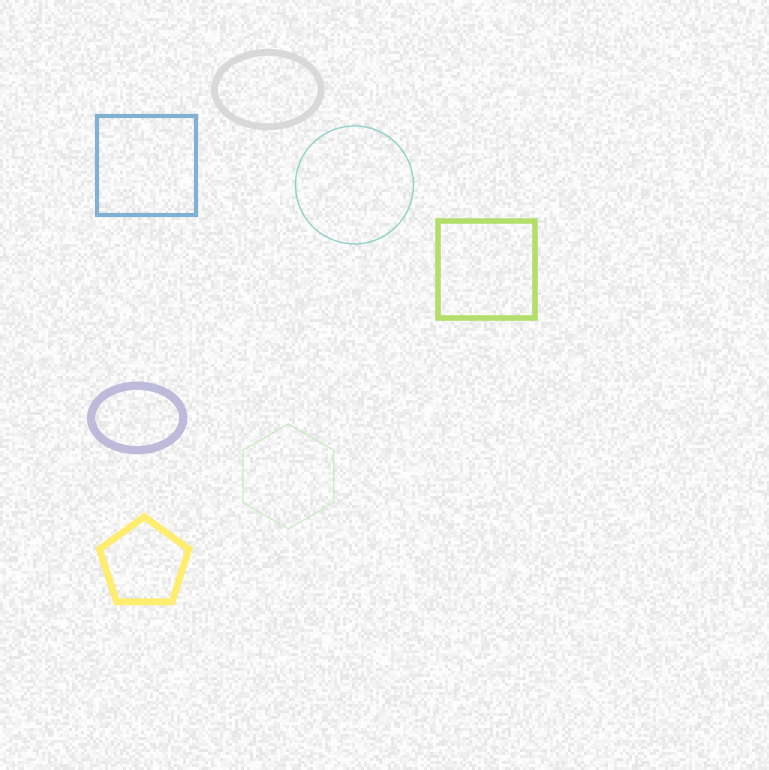[{"shape": "circle", "thickness": 0.5, "radius": 0.38, "center": [0.46, 0.76]}, {"shape": "oval", "thickness": 3, "radius": 0.3, "center": [0.178, 0.457]}, {"shape": "square", "thickness": 1.5, "radius": 0.32, "center": [0.19, 0.785]}, {"shape": "square", "thickness": 2, "radius": 0.31, "center": [0.632, 0.65]}, {"shape": "oval", "thickness": 2.5, "radius": 0.35, "center": [0.348, 0.884]}, {"shape": "hexagon", "thickness": 0.5, "radius": 0.34, "center": [0.374, 0.381]}, {"shape": "pentagon", "thickness": 2.5, "radius": 0.31, "center": [0.187, 0.268]}]